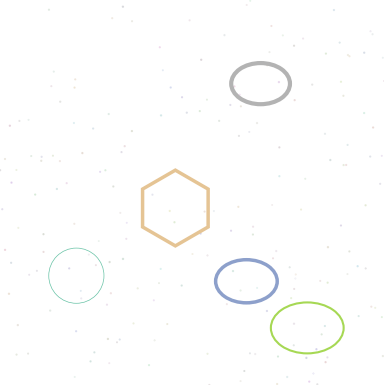[{"shape": "circle", "thickness": 0.5, "radius": 0.36, "center": [0.198, 0.284]}, {"shape": "oval", "thickness": 2.5, "radius": 0.4, "center": [0.64, 0.269]}, {"shape": "oval", "thickness": 1.5, "radius": 0.47, "center": [0.798, 0.148]}, {"shape": "hexagon", "thickness": 2.5, "radius": 0.49, "center": [0.455, 0.46]}, {"shape": "oval", "thickness": 3, "radius": 0.38, "center": [0.677, 0.783]}]